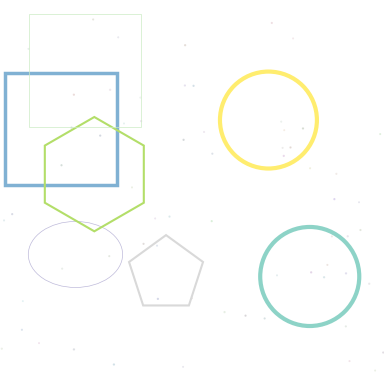[{"shape": "circle", "thickness": 3, "radius": 0.64, "center": [0.805, 0.282]}, {"shape": "oval", "thickness": 0.5, "radius": 0.61, "center": [0.196, 0.339]}, {"shape": "square", "thickness": 2.5, "radius": 0.73, "center": [0.158, 0.664]}, {"shape": "hexagon", "thickness": 1.5, "radius": 0.74, "center": [0.245, 0.548]}, {"shape": "pentagon", "thickness": 1.5, "radius": 0.51, "center": [0.431, 0.288]}, {"shape": "square", "thickness": 0.5, "radius": 0.73, "center": [0.22, 0.817]}, {"shape": "circle", "thickness": 3, "radius": 0.63, "center": [0.697, 0.688]}]